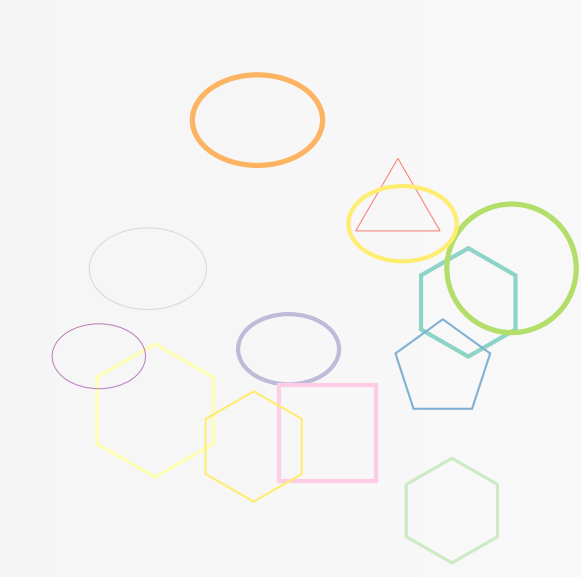[{"shape": "hexagon", "thickness": 2, "radius": 0.47, "center": [0.806, 0.475]}, {"shape": "hexagon", "thickness": 1.5, "radius": 0.58, "center": [0.267, 0.288]}, {"shape": "oval", "thickness": 2, "radius": 0.43, "center": [0.496, 0.394]}, {"shape": "triangle", "thickness": 0.5, "radius": 0.42, "center": [0.685, 0.641]}, {"shape": "pentagon", "thickness": 1, "radius": 0.43, "center": [0.762, 0.361]}, {"shape": "oval", "thickness": 2.5, "radius": 0.56, "center": [0.443, 0.791]}, {"shape": "circle", "thickness": 2.5, "radius": 0.56, "center": [0.88, 0.534]}, {"shape": "square", "thickness": 2, "radius": 0.42, "center": [0.563, 0.25]}, {"shape": "oval", "thickness": 0.5, "radius": 0.5, "center": [0.254, 0.534]}, {"shape": "oval", "thickness": 0.5, "radius": 0.4, "center": [0.17, 0.382]}, {"shape": "hexagon", "thickness": 1.5, "radius": 0.45, "center": [0.777, 0.115]}, {"shape": "oval", "thickness": 2, "radius": 0.47, "center": [0.693, 0.612]}, {"shape": "hexagon", "thickness": 1, "radius": 0.48, "center": [0.436, 0.226]}]